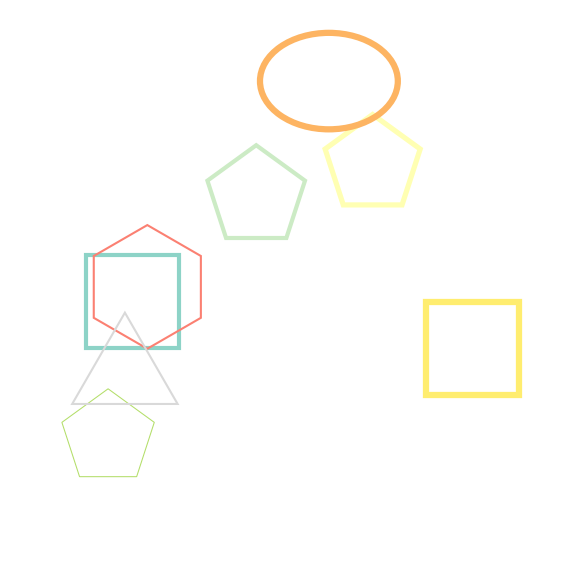[{"shape": "square", "thickness": 2, "radius": 0.4, "center": [0.229, 0.477]}, {"shape": "pentagon", "thickness": 2.5, "radius": 0.43, "center": [0.645, 0.714]}, {"shape": "hexagon", "thickness": 1, "radius": 0.54, "center": [0.255, 0.502]}, {"shape": "oval", "thickness": 3, "radius": 0.6, "center": [0.57, 0.859]}, {"shape": "pentagon", "thickness": 0.5, "radius": 0.42, "center": [0.187, 0.242]}, {"shape": "triangle", "thickness": 1, "radius": 0.53, "center": [0.216, 0.352]}, {"shape": "pentagon", "thickness": 2, "radius": 0.44, "center": [0.444, 0.659]}, {"shape": "square", "thickness": 3, "radius": 0.4, "center": [0.818, 0.396]}]